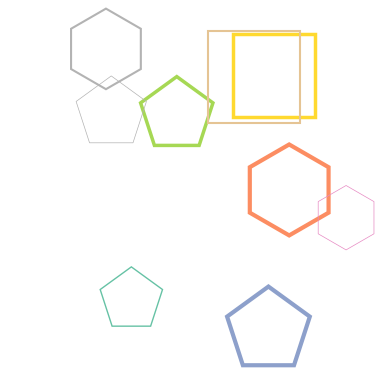[{"shape": "pentagon", "thickness": 1, "radius": 0.43, "center": [0.341, 0.222]}, {"shape": "hexagon", "thickness": 3, "radius": 0.59, "center": [0.751, 0.507]}, {"shape": "pentagon", "thickness": 3, "radius": 0.56, "center": [0.697, 0.143]}, {"shape": "hexagon", "thickness": 0.5, "radius": 0.42, "center": [0.899, 0.435]}, {"shape": "pentagon", "thickness": 2.5, "radius": 0.49, "center": [0.459, 0.702]}, {"shape": "square", "thickness": 2.5, "radius": 0.54, "center": [0.712, 0.804]}, {"shape": "square", "thickness": 1.5, "radius": 0.6, "center": [0.661, 0.799]}, {"shape": "hexagon", "thickness": 1.5, "radius": 0.52, "center": [0.275, 0.873]}, {"shape": "pentagon", "thickness": 0.5, "radius": 0.48, "center": [0.289, 0.707]}]